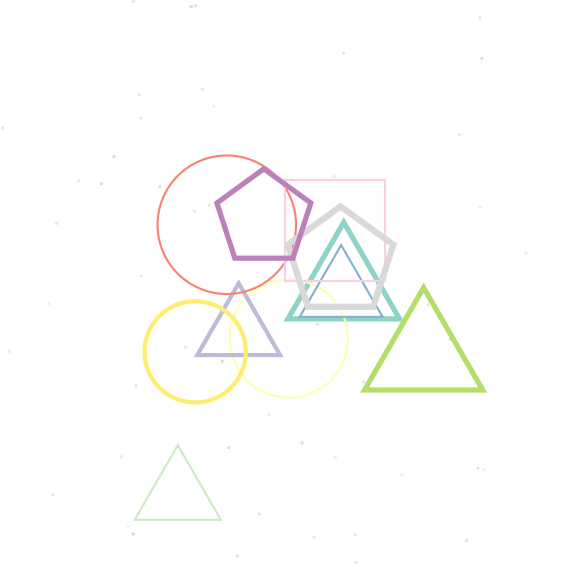[{"shape": "triangle", "thickness": 2.5, "radius": 0.56, "center": [0.595, 0.503]}, {"shape": "circle", "thickness": 1, "radius": 0.51, "center": [0.5, 0.413]}, {"shape": "triangle", "thickness": 2, "radius": 0.41, "center": [0.413, 0.426]}, {"shape": "circle", "thickness": 1, "radius": 0.6, "center": [0.393, 0.61]}, {"shape": "triangle", "thickness": 1, "radius": 0.41, "center": [0.591, 0.492]}, {"shape": "triangle", "thickness": 2.5, "radius": 0.59, "center": [0.734, 0.383]}, {"shape": "square", "thickness": 1, "radius": 0.43, "center": [0.581, 0.6]}, {"shape": "pentagon", "thickness": 3, "radius": 0.48, "center": [0.59, 0.546]}, {"shape": "pentagon", "thickness": 2.5, "radius": 0.43, "center": [0.457, 0.621]}, {"shape": "triangle", "thickness": 1, "radius": 0.43, "center": [0.308, 0.142]}, {"shape": "circle", "thickness": 2, "radius": 0.44, "center": [0.338, 0.39]}]